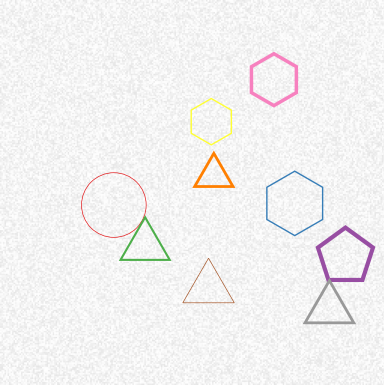[{"shape": "circle", "thickness": 0.5, "radius": 0.42, "center": [0.296, 0.467]}, {"shape": "hexagon", "thickness": 1, "radius": 0.42, "center": [0.766, 0.472]}, {"shape": "triangle", "thickness": 1.5, "radius": 0.37, "center": [0.377, 0.362]}, {"shape": "pentagon", "thickness": 3, "radius": 0.38, "center": [0.897, 0.334]}, {"shape": "triangle", "thickness": 2, "radius": 0.29, "center": [0.555, 0.544]}, {"shape": "hexagon", "thickness": 1, "radius": 0.3, "center": [0.549, 0.684]}, {"shape": "triangle", "thickness": 0.5, "radius": 0.39, "center": [0.542, 0.252]}, {"shape": "hexagon", "thickness": 2.5, "radius": 0.34, "center": [0.711, 0.793]}, {"shape": "triangle", "thickness": 2, "radius": 0.37, "center": [0.856, 0.198]}]